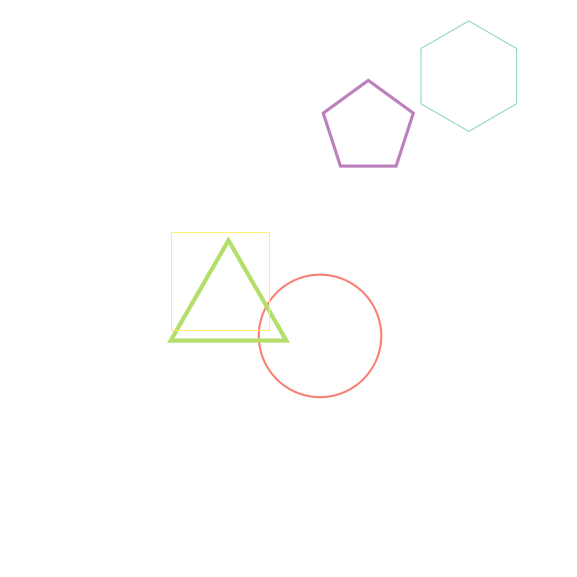[{"shape": "hexagon", "thickness": 0.5, "radius": 0.48, "center": [0.812, 0.867]}, {"shape": "circle", "thickness": 1, "radius": 0.53, "center": [0.554, 0.417]}, {"shape": "triangle", "thickness": 2, "radius": 0.58, "center": [0.396, 0.467]}, {"shape": "pentagon", "thickness": 1.5, "radius": 0.41, "center": [0.638, 0.778]}, {"shape": "square", "thickness": 0.5, "radius": 0.42, "center": [0.381, 0.512]}]